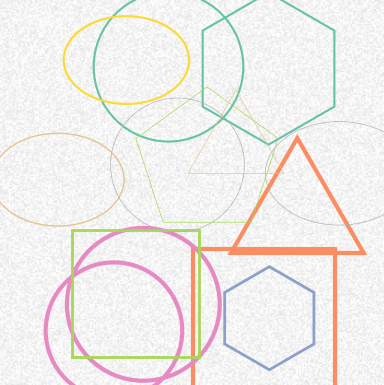[{"shape": "circle", "thickness": 1.5, "radius": 0.97, "center": [0.438, 0.827]}, {"shape": "hexagon", "thickness": 1.5, "radius": 0.99, "center": [0.698, 0.822]}, {"shape": "square", "thickness": 3, "radius": 0.92, "center": [0.687, 0.168]}, {"shape": "triangle", "thickness": 3, "radius": 0.99, "center": [0.772, 0.442]}, {"shape": "hexagon", "thickness": 2, "radius": 0.67, "center": [0.699, 0.173]}, {"shape": "circle", "thickness": 3, "radius": 0.89, "center": [0.296, 0.141]}, {"shape": "circle", "thickness": 3, "radius": 0.99, "center": [0.372, 0.21]}, {"shape": "pentagon", "thickness": 0.5, "radius": 0.97, "center": [0.538, 0.58]}, {"shape": "square", "thickness": 2, "radius": 0.83, "center": [0.352, 0.238]}, {"shape": "oval", "thickness": 1.5, "radius": 0.81, "center": [0.328, 0.844]}, {"shape": "triangle", "thickness": 0.5, "radius": 0.72, "center": [0.613, 0.622]}, {"shape": "oval", "thickness": 1, "radius": 0.86, "center": [0.15, 0.533]}, {"shape": "circle", "thickness": 0.5, "radius": 0.87, "center": [0.461, 0.572]}, {"shape": "oval", "thickness": 0.5, "radius": 0.96, "center": [0.881, 0.55]}]